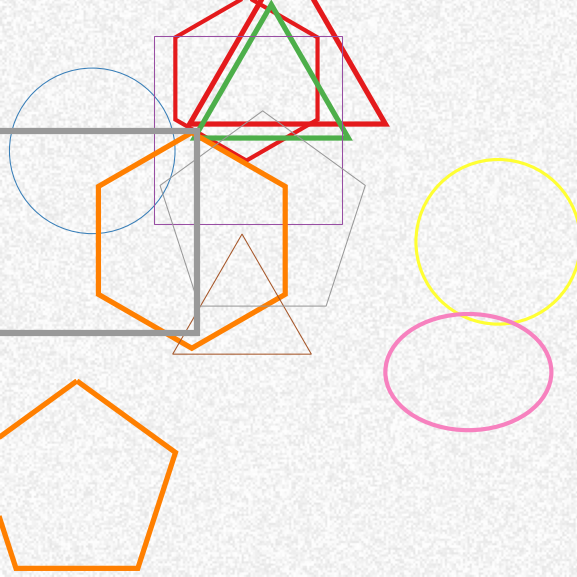[{"shape": "triangle", "thickness": 2.5, "radius": 0.98, "center": [0.498, 0.882]}, {"shape": "hexagon", "thickness": 2, "radius": 0.71, "center": [0.427, 0.863]}, {"shape": "circle", "thickness": 0.5, "radius": 0.72, "center": [0.16, 0.738]}, {"shape": "triangle", "thickness": 2.5, "radius": 0.77, "center": [0.47, 0.837]}, {"shape": "square", "thickness": 0.5, "radius": 0.81, "center": [0.429, 0.774]}, {"shape": "hexagon", "thickness": 2.5, "radius": 0.93, "center": [0.332, 0.583]}, {"shape": "pentagon", "thickness": 2.5, "radius": 0.9, "center": [0.133, 0.16]}, {"shape": "circle", "thickness": 1.5, "radius": 0.71, "center": [0.863, 0.58]}, {"shape": "triangle", "thickness": 0.5, "radius": 0.69, "center": [0.419, 0.455]}, {"shape": "oval", "thickness": 2, "radius": 0.72, "center": [0.811, 0.355]}, {"shape": "square", "thickness": 3, "radius": 0.88, "center": [0.167, 0.597]}, {"shape": "pentagon", "thickness": 0.5, "radius": 0.93, "center": [0.455, 0.62]}]